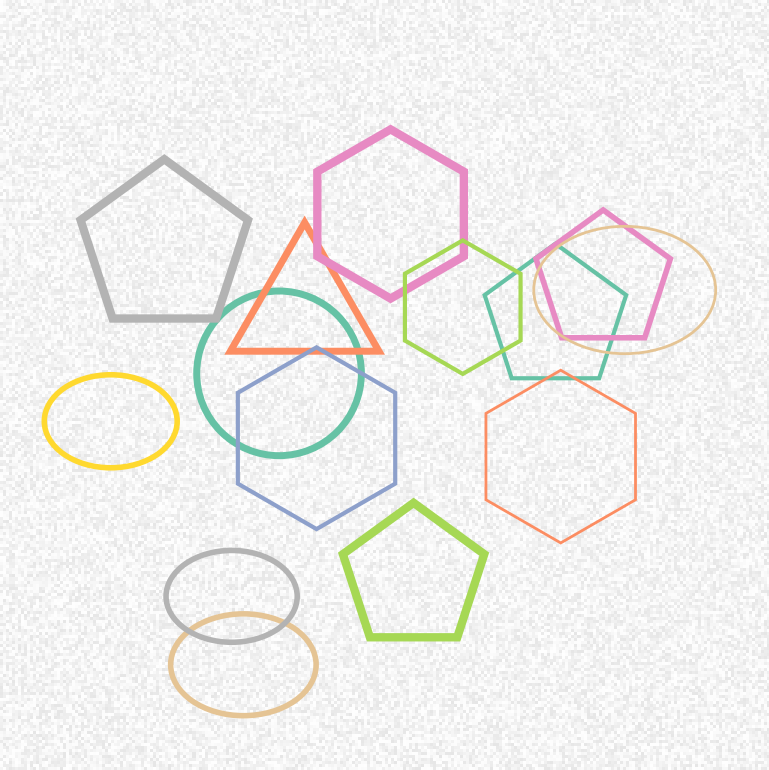[{"shape": "pentagon", "thickness": 1.5, "radius": 0.48, "center": [0.721, 0.587]}, {"shape": "circle", "thickness": 2.5, "radius": 0.53, "center": [0.362, 0.515]}, {"shape": "hexagon", "thickness": 1, "radius": 0.56, "center": [0.728, 0.407]}, {"shape": "triangle", "thickness": 2.5, "radius": 0.56, "center": [0.396, 0.6]}, {"shape": "hexagon", "thickness": 1.5, "radius": 0.59, "center": [0.411, 0.431]}, {"shape": "pentagon", "thickness": 2, "radius": 0.46, "center": [0.783, 0.636]}, {"shape": "hexagon", "thickness": 3, "radius": 0.55, "center": [0.507, 0.722]}, {"shape": "pentagon", "thickness": 3, "radius": 0.48, "center": [0.537, 0.25]}, {"shape": "hexagon", "thickness": 1.5, "radius": 0.43, "center": [0.601, 0.601]}, {"shape": "oval", "thickness": 2, "radius": 0.43, "center": [0.144, 0.453]}, {"shape": "oval", "thickness": 2, "radius": 0.47, "center": [0.316, 0.137]}, {"shape": "oval", "thickness": 1, "radius": 0.59, "center": [0.811, 0.623]}, {"shape": "oval", "thickness": 2, "radius": 0.43, "center": [0.301, 0.226]}, {"shape": "pentagon", "thickness": 3, "radius": 0.57, "center": [0.213, 0.679]}]